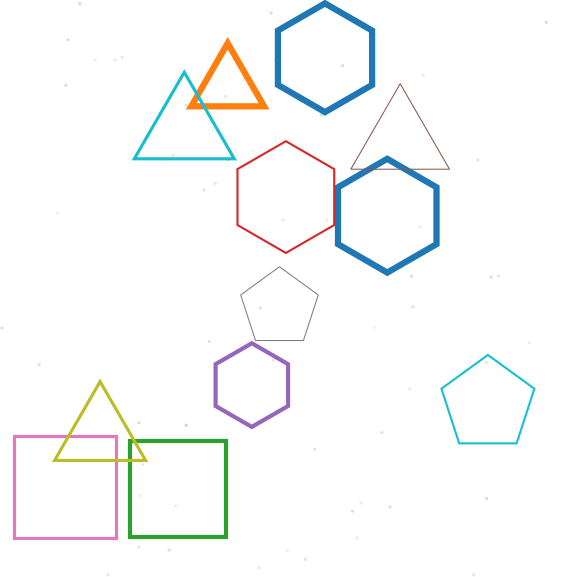[{"shape": "hexagon", "thickness": 3, "radius": 0.49, "center": [0.671, 0.626]}, {"shape": "hexagon", "thickness": 3, "radius": 0.47, "center": [0.563, 0.899]}, {"shape": "triangle", "thickness": 3, "radius": 0.36, "center": [0.394, 0.851]}, {"shape": "square", "thickness": 2, "radius": 0.42, "center": [0.309, 0.153]}, {"shape": "hexagon", "thickness": 1, "radius": 0.48, "center": [0.495, 0.658]}, {"shape": "hexagon", "thickness": 2, "radius": 0.36, "center": [0.436, 0.332]}, {"shape": "triangle", "thickness": 0.5, "radius": 0.49, "center": [0.693, 0.755]}, {"shape": "square", "thickness": 1.5, "radius": 0.44, "center": [0.112, 0.157]}, {"shape": "pentagon", "thickness": 0.5, "radius": 0.35, "center": [0.484, 0.467]}, {"shape": "triangle", "thickness": 1.5, "radius": 0.46, "center": [0.173, 0.247]}, {"shape": "pentagon", "thickness": 1, "radius": 0.42, "center": [0.845, 0.3]}, {"shape": "triangle", "thickness": 1.5, "radius": 0.5, "center": [0.319, 0.774]}]